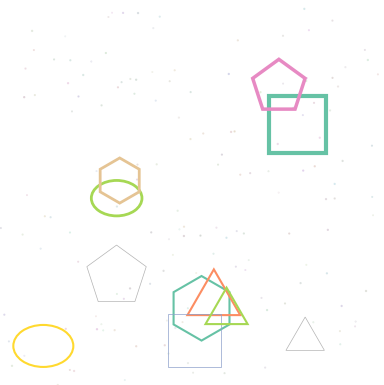[{"shape": "square", "thickness": 3, "radius": 0.37, "center": [0.772, 0.678]}, {"shape": "hexagon", "thickness": 1.5, "radius": 0.42, "center": [0.523, 0.199]}, {"shape": "triangle", "thickness": 1.5, "radius": 0.4, "center": [0.555, 0.221]}, {"shape": "square", "thickness": 0.5, "radius": 0.34, "center": [0.506, 0.116]}, {"shape": "pentagon", "thickness": 2.5, "radius": 0.36, "center": [0.724, 0.774]}, {"shape": "oval", "thickness": 2, "radius": 0.33, "center": [0.303, 0.485]}, {"shape": "triangle", "thickness": 1.5, "radius": 0.32, "center": [0.588, 0.19]}, {"shape": "oval", "thickness": 1.5, "radius": 0.39, "center": [0.113, 0.101]}, {"shape": "hexagon", "thickness": 2, "radius": 0.29, "center": [0.311, 0.531]}, {"shape": "pentagon", "thickness": 0.5, "radius": 0.41, "center": [0.303, 0.282]}, {"shape": "triangle", "thickness": 0.5, "radius": 0.29, "center": [0.793, 0.119]}]